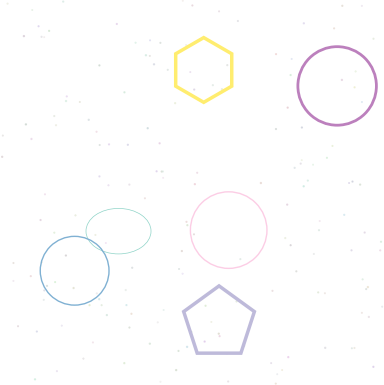[{"shape": "oval", "thickness": 0.5, "radius": 0.42, "center": [0.308, 0.4]}, {"shape": "pentagon", "thickness": 2.5, "radius": 0.48, "center": [0.569, 0.161]}, {"shape": "circle", "thickness": 1, "radius": 0.45, "center": [0.194, 0.297]}, {"shape": "circle", "thickness": 1, "radius": 0.5, "center": [0.594, 0.402]}, {"shape": "circle", "thickness": 2, "radius": 0.51, "center": [0.876, 0.777]}, {"shape": "hexagon", "thickness": 2.5, "radius": 0.42, "center": [0.529, 0.818]}]